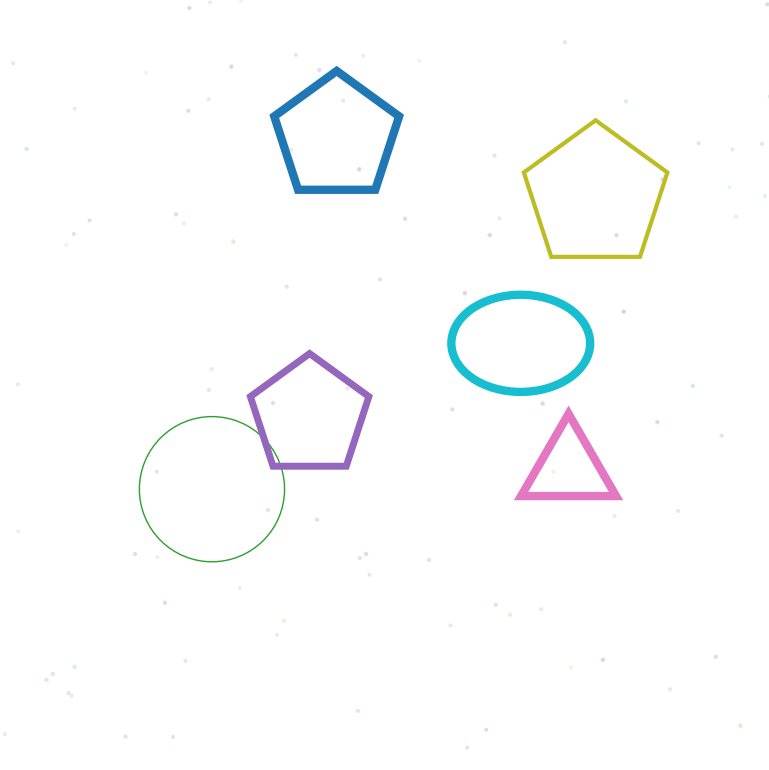[{"shape": "pentagon", "thickness": 3, "radius": 0.43, "center": [0.437, 0.823]}, {"shape": "circle", "thickness": 0.5, "radius": 0.47, "center": [0.275, 0.365]}, {"shape": "pentagon", "thickness": 2.5, "radius": 0.4, "center": [0.402, 0.46]}, {"shape": "triangle", "thickness": 3, "radius": 0.36, "center": [0.738, 0.391]}, {"shape": "pentagon", "thickness": 1.5, "radius": 0.49, "center": [0.774, 0.746]}, {"shape": "oval", "thickness": 3, "radius": 0.45, "center": [0.676, 0.554]}]